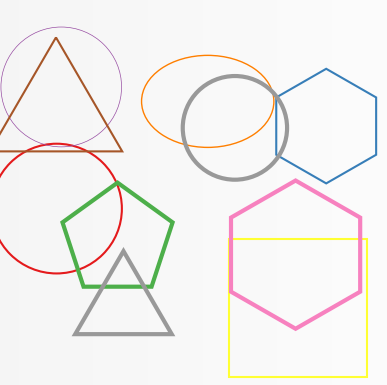[{"shape": "circle", "thickness": 1.5, "radius": 0.84, "center": [0.146, 0.458]}, {"shape": "hexagon", "thickness": 1.5, "radius": 0.74, "center": [0.842, 0.672]}, {"shape": "pentagon", "thickness": 3, "radius": 0.75, "center": [0.303, 0.376]}, {"shape": "circle", "thickness": 0.5, "radius": 0.78, "center": [0.158, 0.774]}, {"shape": "oval", "thickness": 1, "radius": 0.85, "center": [0.536, 0.737]}, {"shape": "square", "thickness": 1.5, "radius": 0.89, "center": [0.768, 0.2]}, {"shape": "triangle", "thickness": 1.5, "radius": 0.99, "center": [0.144, 0.705]}, {"shape": "hexagon", "thickness": 3, "radius": 0.96, "center": [0.763, 0.339]}, {"shape": "triangle", "thickness": 3, "radius": 0.72, "center": [0.319, 0.204]}, {"shape": "circle", "thickness": 3, "radius": 0.67, "center": [0.606, 0.668]}]